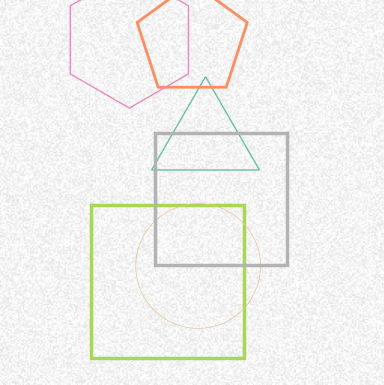[{"shape": "triangle", "thickness": 1, "radius": 0.81, "center": [0.534, 0.639]}, {"shape": "pentagon", "thickness": 2, "radius": 0.75, "center": [0.499, 0.895]}, {"shape": "hexagon", "thickness": 1, "radius": 0.89, "center": [0.336, 0.896]}, {"shape": "square", "thickness": 2.5, "radius": 1.0, "center": [0.435, 0.268]}, {"shape": "circle", "thickness": 0.5, "radius": 0.81, "center": [0.515, 0.309]}, {"shape": "square", "thickness": 2.5, "radius": 0.86, "center": [0.574, 0.482]}]